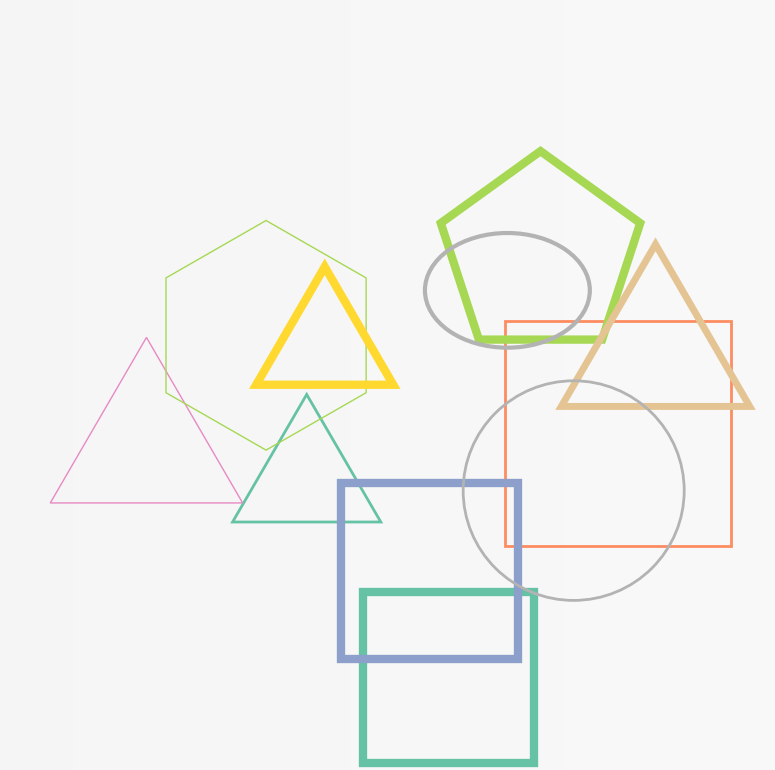[{"shape": "triangle", "thickness": 1, "radius": 0.55, "center": [0.396, 0.377]}, {"shape": "square", "thickness": 3, "radius": 0.55, "center": [0.579, 0.12]}, {"shape": "square", "thickness": 1, "radius": 0.73, "center": [0.798, 0.437]}, {"shape": "square", "thickness": 3, "radius": 0.57, "center": [0.554, 0.259]}, {"shape": "triangle", "thickness": 0.5, "radius": 0.72, "center": [0.189, 0.418]}, {"shape": "hexagon", "thickness": 0.5, "radius": 0.75, "center": [0.343, 0.565]}, {"shape": "pentagon", "thickness": 3, "radius": 0.68, "center": [0.697, 0.668]}, {"shape": "triangle", "thickness": 3, "radius": 0.51, "center": [0.419, 0.551]}, {"shape": "triangle", "thickness": 2.5, "radius": 0.7, "center": [0.846, 0.542]}, {"shape": "circle", "thickness": 1, "radius": 0.71, "center": [0.74, 0.363]}, {"shape": "oval", "thickness": 1.5, "radius": 0.53, "center": [0.655, 0.623]}]